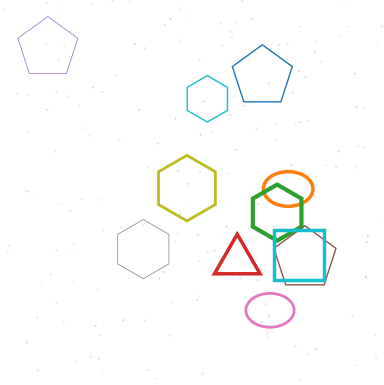[{"shape": "pentagon", "thickness": 1, "radius": 0.41, "center": [0.681, 0.802]}, {"shape": "oval", "thickness": 2.5, "radius": 0.32, "center": [0.749, 0.509]}, {"shape": "hexagon", "thickness": 3, "radius": 0.36, "center": [0.72, 0.448]}, {"shape": "triangle", "thickness": 2.5, "radius": 0.34, "center": [0.616, 0.323]}, {"shape": "pentagon", "thickness": 0.5, "radius": 0.41, "center": [0.124, 0.875]}, {"shape": "pentagon", "thickness": 1, "radius": 0.42, "center": [0.792, 0.329]}, {"shape": "oval", "thickness": 2, "radius": 0.31, "center": [0.701, 0.194]}, {"shape": "hexagon", "thickness": 0.5, "radius": 0.38, "center": [0.372, 0.353]}, {"shape": "hexagon", "thickness": 2, "radius": 0.43, "center": [0.486, 0.511]}, {"shape": "square", "thickness": 2.5, "radius": 0.33, "center": [0.776, 0.338]}, {"shape": "hexagon", "thickness": 1, "radius": 0.3, "center": [0.539, 0.743]}]